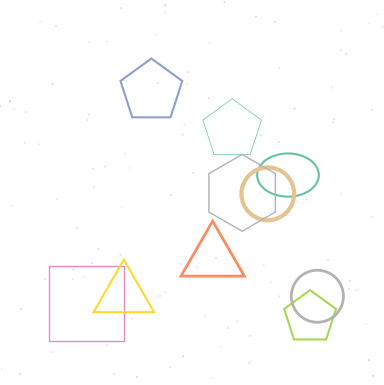[{"shape": "pentagon", "thickness": 0.5, "radius": 0.4, "center": [0.603, 0.663]}, {"shape": "oval", "thickness": 1.5, "radius": 0.4, "center": [0.748, 0.545]}, {"shape": "triangle", "thickness": 2, "radius": 0.48, "center": [0.552, 0.33]}, {"shape": "pentagon", "thickness": 1.5, "radius": 0.42, "center": [0.393, 0.764]}, {"shape": "square", "thickness": 1, "radius": 0.49, "center": [0.225, 0.211]}, {"shape": "pentagon", "thickness": 1.5, "radius": 0.35, "center": [0.805, 0.176]}, {"shape": "triangle", "thickness": 1.5, "radius": 0.45, "center": [0.322, 0.235]}, {"shape": "circle", "thickness": 3, "radius": 0.34, "center": [0.696, 0.497]}, {"shape": "circle", "thickness": 2, "radius": 0.34, "center": [0.824, 0.231]}, {"shape": "hexagon", "thickness": 1, "radius": 0.5, "center": [0.629, 0.499]}]